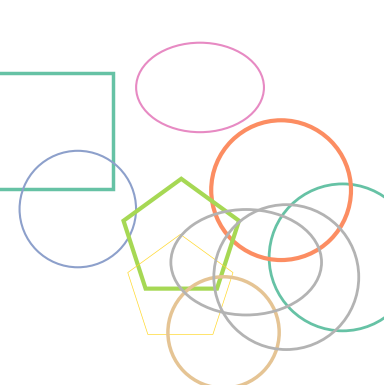[{"shape": "square", "thickness": 2.5, "radius": 0.75, "center": [0.142, 0.659]}, {"shape": "circle", "thickness": 2, "radius": 0.95, "center": [0.89, 0.331]}, {"shape": "circle", "thickness": 3, "radius": 0.91, "center": [0.73, 0.506]}, {"shape": "circle", "thickness": 1.5, "radius": 0.76, "center": [0.202, 0.457]}, {"shape": "oval", "thickness": 1.5, "radius": 0.83, "center": [0.52, 0.773]}, {"shape": "pentagon", "thickness": 3, "radius": 0.79, "center": [0.471, 0.378]}, {"shape": "pentagon", "thickness": 0.5, "radius": 0.72, "center": [0.469, 0.248]}, {"shape": "circle", "thickness": 2.5, "radius": 0.72, "center": [0.581, 0.137]}, {"shape": "circle", "thickness": 2, "radius": 0.94, "center": [0.744, 0.28]}, {"shape": "oval", "thickness": 2, "radius": 0.98, "center": [0.639, 0.319]}]